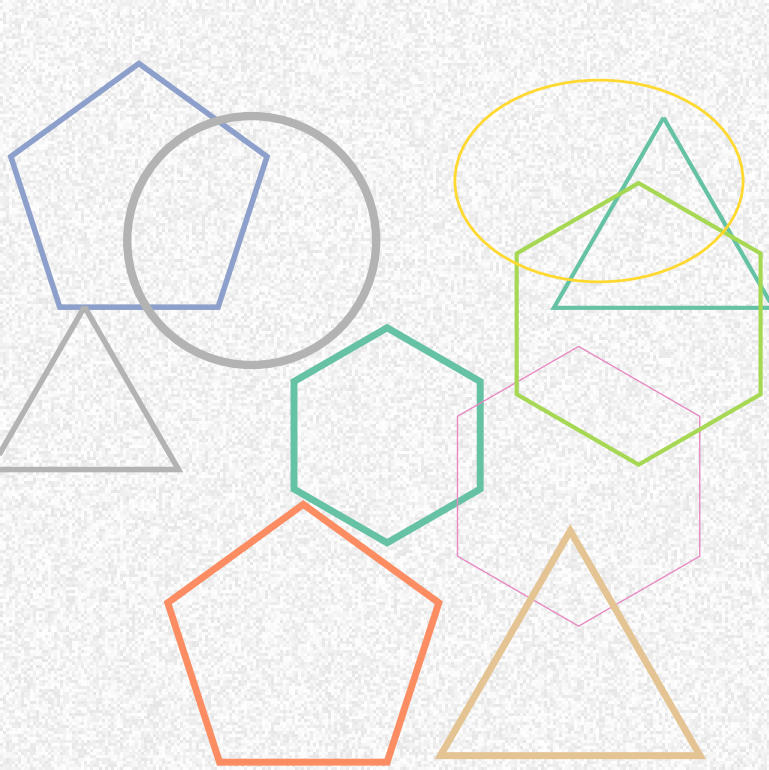[{"shape": "hexagon", "thickness": 2.5, "radius": 0.7, "center": [0.503, 0.435]}, {"shape": "triangle", "thickness": 1.5, "radius": 0.82, "center": [0.862, 0.683]}, {"shape": "pentagon", "thickness": 2.5, "radius": 0.93, "center": [0.394, 0.16]}, {"shape": "pentagon", "thickness": 2, "radius": 0.87, "center": [0.18, 0.743]}, {"shape": "hexagon", "thickness": 0.5, "radius": 0.91, "center": [0.751, 0.368]}, {"shape": "hexagon", "thickness": 1.5, "radius": 0.91, "center": [0.829, 0.579]}, {"shape": "oval", "thickness": 1, "radius": 0.94, "center": [0.778, 0.765]}, {"shape": "triangle", "thickness": 2.5, "radius": 0.97, "center": [0.741, 0.116]}, {"shape": "triangle", "thickness": 2, "radius": 0.7, "center": [0.11, 0.461]}, {"shape": "circle", "thickness": 3, "radius": 0.81, "center": [0.327, 0.688]}]